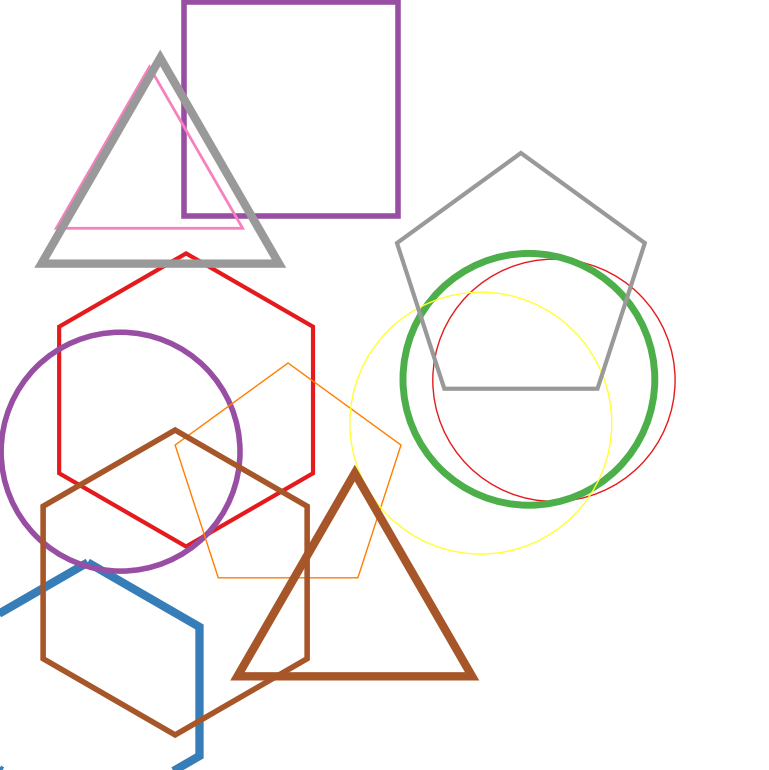[{"shape": "hexagon", "thickness": 1.5, "radius": 0.95, "center": [0.242, 0.481]}, {"shape": "circle", "thickness": 0.5, "radius": 0.79, "center": [0.719, 0.506]}, {"shape": "hexagon", "thickness": 3, "radius": 0.84, "center": [0.114, 0.102]}, {"shape": "circle", "thickness": 2.5, "radius": 0.82, "center": [0.687, 0.507]}, {"shape": "circle", "thickness": 2, "radius": 0.78, "center": [0.157, 0.413]}, {"shape": "square", "thickness": 2, "radius": 0.69, "center": [0.378, 0.858]}, {"shape": "pentagon", "thickness": 0.5, "radius": 0.77, "center": [0.374, 0.374]}, {"shape": "circle", "thickness": 0.5, "radius": 0.85, "center": [0.624, 0.45]}, {"shape": "hexagon", "thickness": 2, "radius": 0.99, "center": [0.227, 0.244]}, {"shape": "triangle", "thickness": 3, "radius": 0.88, "center": [0.461, 0.21]}, {"shape": "triangle", "thickness": 1, "radius": 0.7, "center": [0.194, 0.773]}, {"shape": "triangle", "thickness": 3, "radius": 0.89, "center": [0.208, 0.747]}, {"shape": "pentagon", "thickness": 1.5, "radius": 0.85, "center": [0.677, 0.632]}]